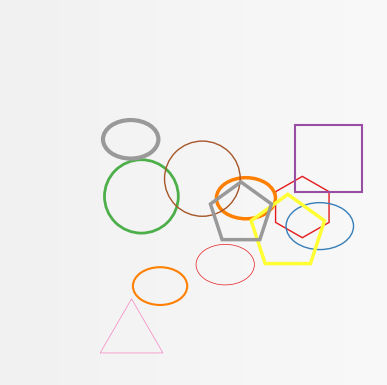[{"shape": "hexagon", "thickness": 1, "radius": 0.4, "center": [0.78, 0.462]}, {"shape": "oval", "thickness": 0.5, "radius": 0.38, "center": [0.581, 0.313]}, {"shape": "oval", "thickness": 1, "radius": 0.44, "center": [0.825, 0.413]}, {"shape": "circle", "thickness": 2, "radius": 0.48, "center": [0.365, 0.49]}, {"shape": "square", "thickness": 1.5, "radius": 0.43, "center": [0.847, 0.588]}, {"shape": "oval", "thickness": 1.5, "radius": 0.35, "center": [0.413, 0.257]}, {"shape": "oval", "thickness": 2.5, "radius": 0.38, "center": [0.635, 0.485]}, {"shape": "pentagon", "thickness": 2.5, "radius": 0.5, "center": [0.743, 0.396]}, {"shape": "circle", "thickness": 1, "radius": 0.49, "center": [0.522, 0.536]}, {"shape": "triangle", "thickness": 0.5, "radius": 0.47, "center": [0.339, 0.13]}, {"shape": "oval", "thickness": 3, "radius": 0.36, "center": [0.337, 0.638]}, {"shape": "pentagon", "thickness": 2.5, "radius": 0.41, "center": [0.622, 0.445]}]